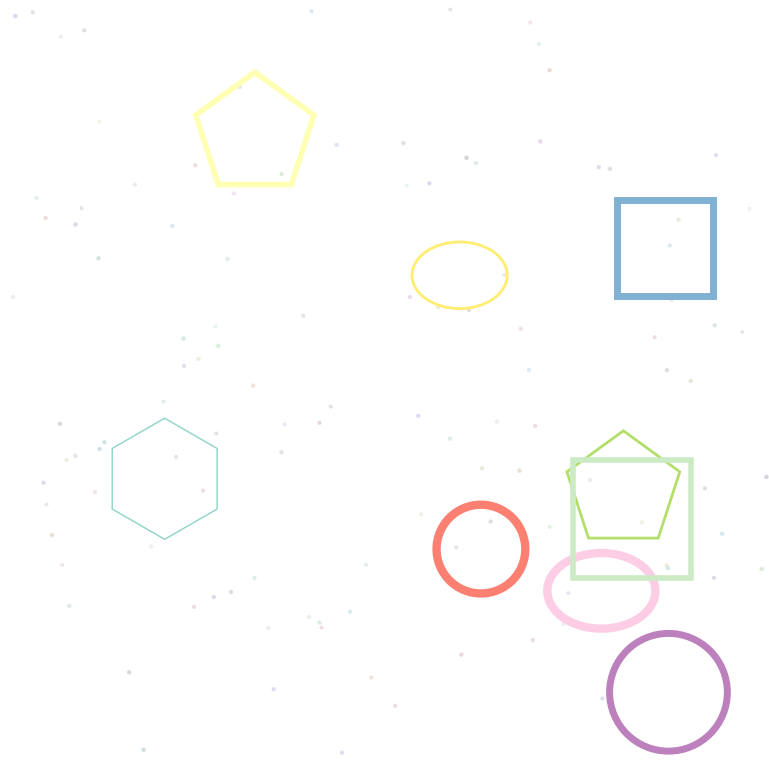[{"shape": "hexagon", "thickness": 0.5, "radius": 0.39, "center": [0.214, 0.378]}, {"shape": "pentagon", "thickness": 2, "radius": 0.4, "center": [0.331, 0.826]}, {"shape": "circle", "thickness": 3, "radius": 0.29, "center": [0.625, 0.287]}, {"shape": "square", "thickness": 2.5, "radius": 0.31, "center": [0.864, 0.678]}, {"shape": "pentagon", "thickness": 1, "radius": 0.39, "center": [0.81, 0.363]}, {"shape": "oval", "thickness": 3, "radius": 0.35, "center": [0.781, 0.233]}, {"shape": "circle", "thickness": 2.5, "radius": 0.38, "center": [0.868, 0.101]}, {"shape": "square", "thickness": 2, "radius": 0.38, "center": [0.821, 0.326]}, {"shape": "oval", "thickness": 1, "radius": 0.31, "center": [0.597, 0.642]}]